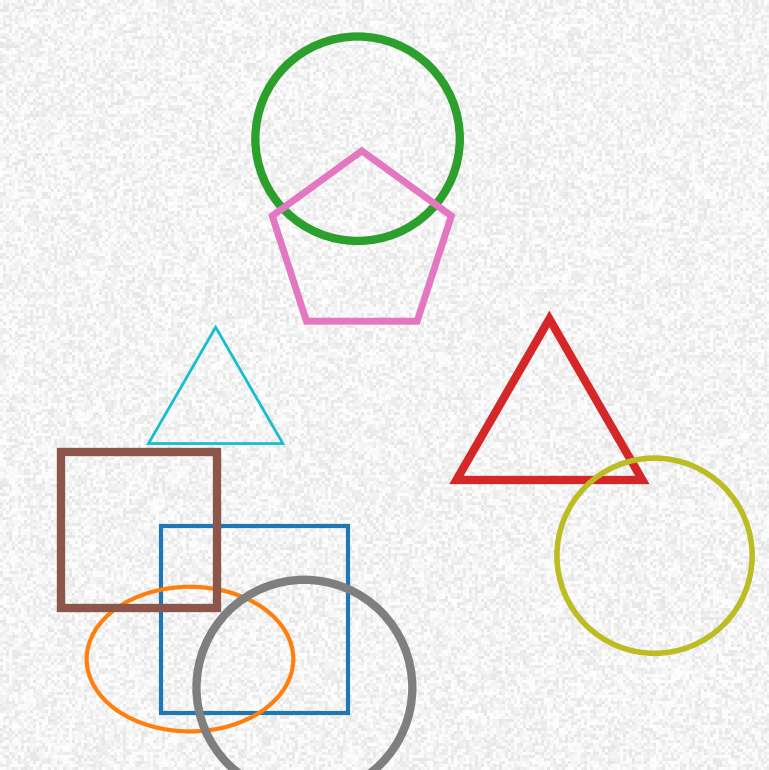[{"shape": "square", "thickness": 1.5, "radius": 0.61, "center": [0.33, 0.196]}, {"shape": "oval", "thickness": 1.5, "radius": 0.67, "center": [0.247, 0.144]}, {"shape": "circle", "thickness": 3, "radius": 0.66, "center": [0.464, 0.82]}, {"shape": "triangle", "thickness": 3, "radius": 0.7, "center": [0.714, 0.446]}, {"shape": "square", "thickness": 3, "radius": 0.51, "center": [0.18, 0.312]}, {"shape": "pentagon", "thickness": 2.5, "radius": 0.61, "center": [0.47, 0.682]}, {"shape": "circle", "thickness": 3, "radius": 0.7, "center": [0.395, 0.107]}, {"shape": "circle", "thickness": 2, "radius": 0.63, "center": [0.85, 0.278]}, {"shape": "triangle", "thickness": 1, "radius": 0.5, "center": [0.28, 0.474]}]